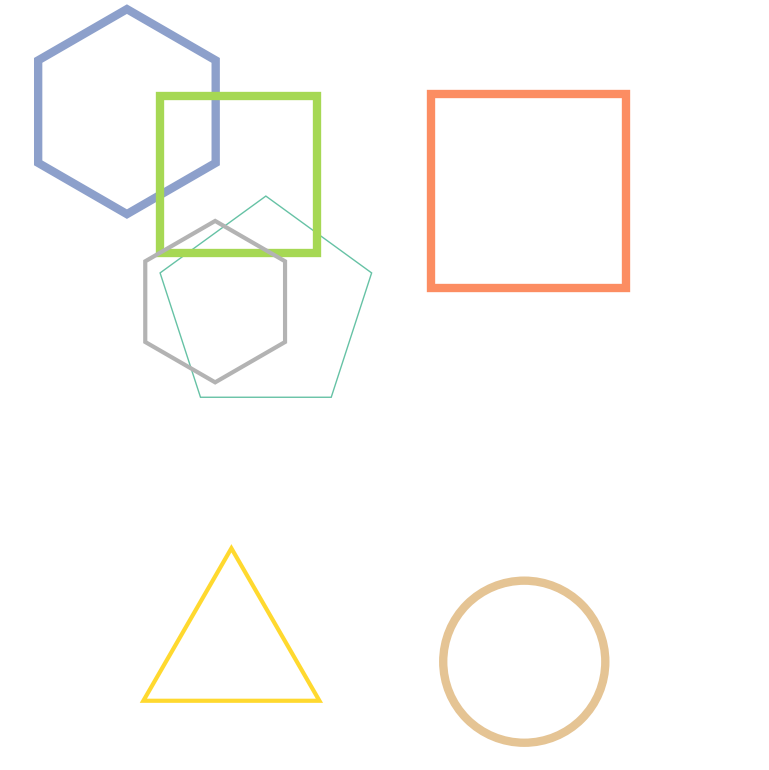[{"shape": "pentagon", "thickness": 0.5, "radius": 0.72, "center": [0.345, 0.601]}, {"shape": "square", "thickness": 3, "radius": 0.63, "center": [0.687, 0.752]}, {"shape": "hexagon", "thickness": 3, "radius": 0.67, "center": [0.165, 0.855]}, {"shape": "square", "thickness": 3, "radius": 0.51, "center": [0.309, 0.773]}, {"shape": "triangle", "thickness": 1.5, "radius": 0.66, "center": [0.301, 0.156]}, {"shape": "circle", "thickness": 3, "radius": 0.53, "center": [0.681, 0.141]}, {"shape": "hexagon", "thickness": 1.5, "radius": 0.52, "center": [0.279, 0.608]}]